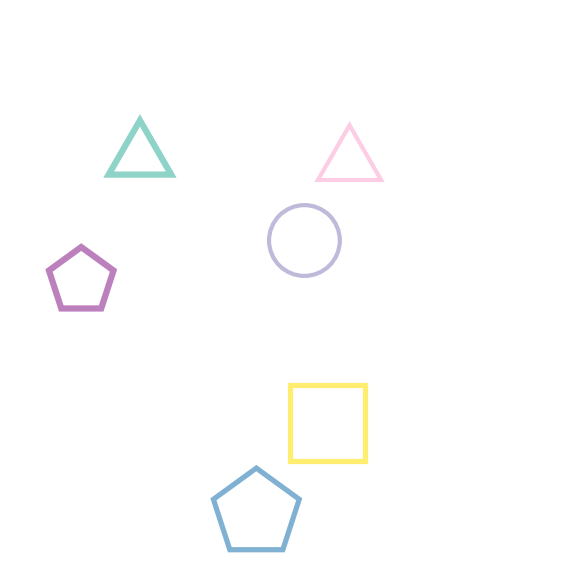[{"shape": "triangle", "thickness": 3, "radius": 0.31, "center": [0.242, 0.728]}, {"shape": "circle", "thickness": 2, "radius": 0.31, "center": [0.527, 0.583]}, {"shape": "pentagon", "thickness": 2.5, "radius": 0.39, "center": [0.444, 0.11]}, {"shape": "triangle", "thickness": 2, "radius": 0.32, "center": [0.605, 0.719]}, {"shape": "pentagon", "thickness": 3, "radius": 0.29, "center": [0.141, 0.513]}, {"shape": "square", "thickness": 2.5, "radius": 0.33, "center": [0.567, 0.267]}]